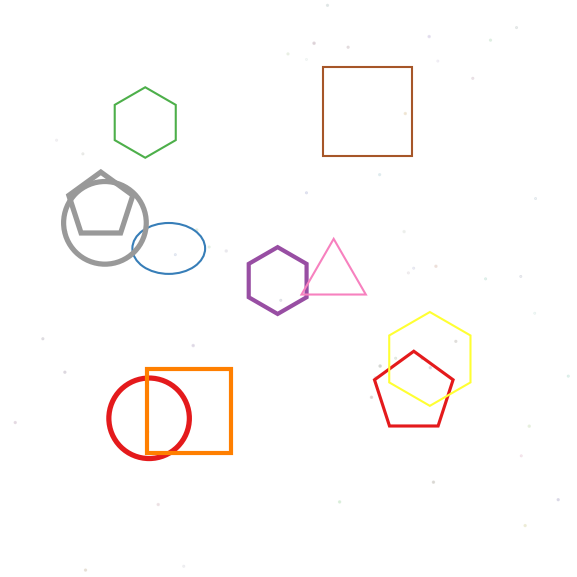[{"shape": "circle", "thickness": 2.5, "radius": 0.35, "center": [0.258, 0.275]}, {"shape": "pentagon", "thickness": 1.5, "radius": 0.36, "center": [0.717, 0.319]}, {"shape": "oval", "thickness": 1, "radius": 0.31, "center": [0.292, 0.569]}, {"shape": "hexagon", "thickness": 1, "radius": 0.31, "center": [0.252, 0.787]}, {"shape": "hexagon", "thickness": 2, "radius": 0.29, "center": [0.481, 0.513]}, {"shape": "square", "thickness": 2, "radius": 0.36, "center": [0.327, 0.287]}, {"shape": "hexagon", "thickness": 1, "radius": 0.41, "center": [0.744, 0.378]}, {"shape": "square", "thickness": 1, "radius": 0.39, "center": [0.636, 0.805]}, {"shape": "triangle", "thickness": 1, "radius": 0.32, "center": [0.578, 0.521]}, {"shape": "pentagon", "thickness": 2.5, "radius": 0.29, "center": [0.175, 0.643]}, {"shape": "circle", "thickness": 2.5, "radius": 0.36, "center": [0.182, 0.613]}]